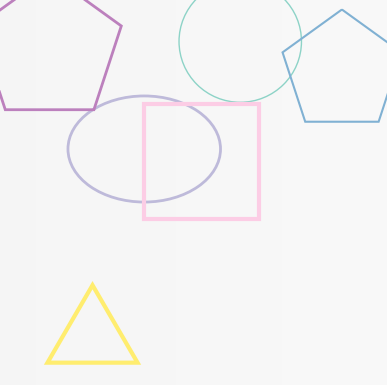[{"shape": "circle", "thickness": 1, "radius": 0.79, "center": [0.62, 0.892]}, {"shape": "oval", "thickness": 2, "radius": 0.98, "center": [0.372, 0.613]}, {"shape": "pentagon", "thickness": 1.5, "radius": 0.81, "center": [0.882, 0.814]}, {"shape": "square", "thickness": 3, "radius": 0.75, "center": [0.52, 0.58]}, {"shape": "pentagon", "thickness": 2, "radius": 0.97, "center": [0.128, 0.872]}, {"shape": "triangle", "thickness": 3, "radius": 0.67, "center": [0.239, 0.125]}]